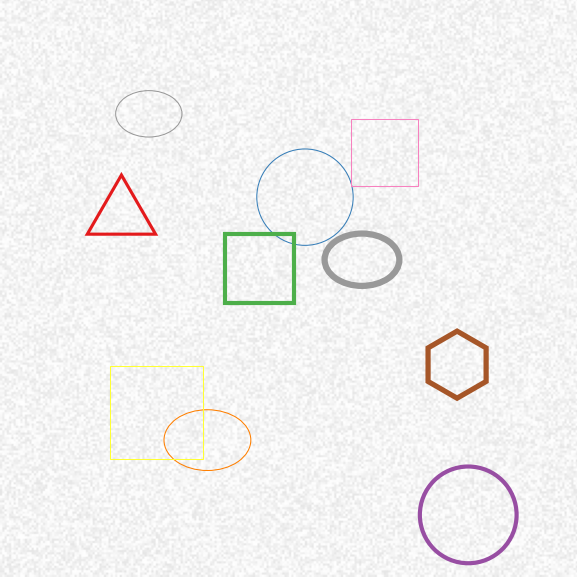[{"shape": "triangle", "thickness": 1.5, "radius": 0.34, "center": [0.21, 0.628]}, {"shape": "circle", "thickness": 0.5, "radius": 0.42, "center": [0.528, 0.658]}, {"shape": "square", "thickness": 2, "radius": 0.3, "center": [0.449, 0.535]}, {"shape": "circle", "thickness": 2, "radius": 0.42, "center": [0.811, 0.108]}, {"shape": "oval", "thickness": 0.5, "radius": 0.38, "center": [0.359, 0.237]}, {"shape": "square", "thickness": 0.5, "radius": 0.4, "center": [0.271, 0.285]}, {"shape": "hexagon", "thickness": 2.5, "radius": 0.29, "center": [0.791, 0.368]}, {"shape": "square", "thickness": 0.5, "radius": 0.29, "center": [0.665, 0.735]}, {"shape": "oval", "thickness": 0.5, "radius": 0.29, "center": [0.258, 0.802]}, {"shape": "oval", "thickness": 3, "radius": 0.32, "center": [0.627, 0.549]}]